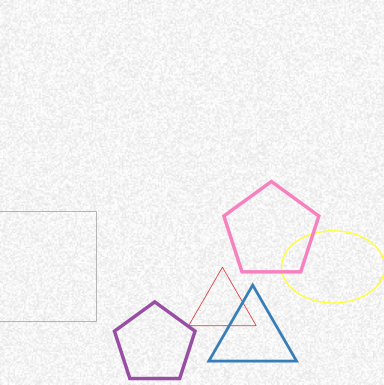[{"shape": "triangle", "thickness": 0.5, "radius": 0.51, "center": [0.578, 0.205]}, {"shape": "triangle", "thickness": 2, "radius": 0.66, "center": [0.656, 0.128]}, {"shape": "pentagon", "thickness": 2.5, "radius": 0.55, "center": [0.402, 0.106]}, {"shape": "oval", "thickness": 1, "radius": 0.67, "center": [0.865, 0.307]}, {"shape": "pentagon", "thickness": 2.5, "radius": 0.65, "center": [0.705, 0.399]}, {"shape": "square", "thickness": 0.5, "radius": 0.71, "center": [0.107, 0.308]}]